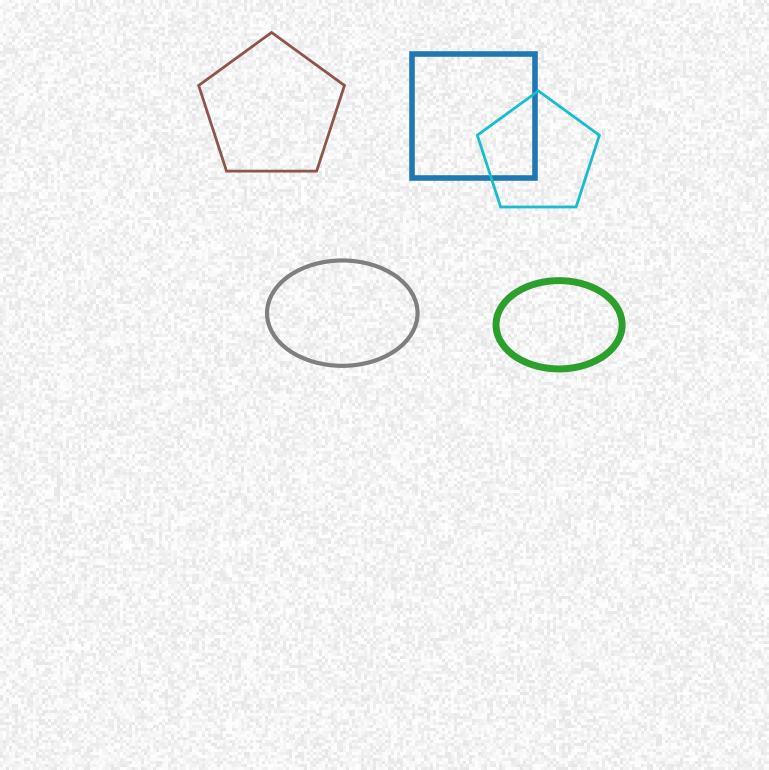[{"shape": "square", "thickness": 2, "radius": 0.4, "center": [0.615, 0.849]}, {"shape": "oval", "thickness": 2.5, "radius": 0.41, "center": [0.726, 0.578]}, {"shape": "pentagon", "thickness": 1, "radius": 0.5, "center": [0.353, 0.858]}, {"shape": "oval", "thickness": 1.5, "radius": 0.49, "center": [0.445, 0.593]}, {"shape": "pentagon", "thickness": 1, "radius": 0.42, "center": [0.699, 0.799]}]